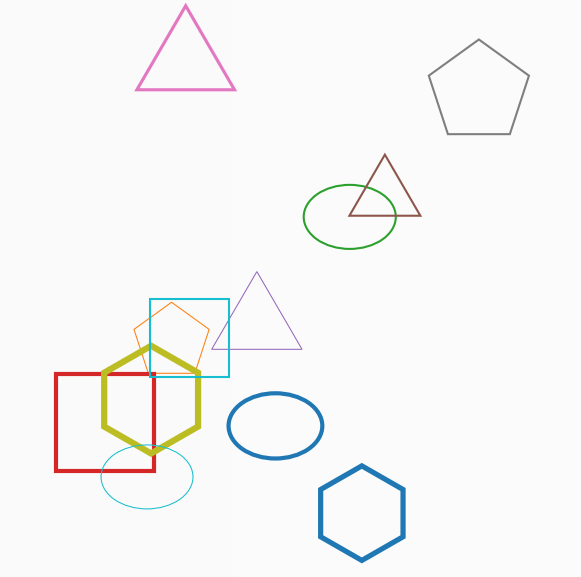[{"shape": "hexagon", "thickness": 2.5, "radius": 0.41, "center": [0.623, 0.111]}, {"shape": "oval", "thickness": 2, "radius": 0.4, "center": [0.474, 0.262]}, {"shape": "pentagon", "thickness": 0.5, "radius": 0.34, "center": [0.295, 0.408]}, {"shape": "oval", "thickness": 1, "radius": 0.4, "center": [0.602, 0.624]}, {"shape": "square", "thickness": 2, "radius": 0.42, "center": [0.18, 0.268]}, {"shape": "triangle", "thickness": 0.5, "radius": 0.45, "center": [0.442, 0.439]}, {"shape": "triangle", "thickness": 1, "radius": 0.35, "center": [0.662, 0.661]}, {"shape": "triangle", "thickness": 1.5, "radius": 0.48, "center": [0.319, 0.892]}, {"shape": "pentagon", "thickness": 1, "radius": 0.45, "center": [0.824, 0.84]}, {"shape": "hexagon", "thickness": 3, "radius": 0.47, "center": [0.26, 0.307]}, {"shape": "square", "thickness": 1, "radius": 0.34, "center": [0.326, 0.413]}, {"shape": "oval", "thickness": 0.5, "radius": 0.4, "center": [0.253, 0.173]}]